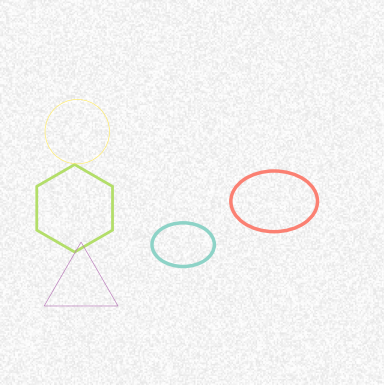[{"shape": "oval", "thickness": 2.5, "radius": 0.41, "center": [0.476, 0.365]}, {"shape": "oval", "thickness": 2.5, "radius": 0.56, "center": [0.712, 0.477]}, {"shape": "hexagon", "thickness": 2, "radius": 0.57, "center": [0.194, 0.459]}, {"shape": "triangle", "thickness": 0.5, "radius": 0.55, "center": [0.211, 0.261]}, {"shape": "circle", "thickness": 0.5, "radius": 0.42, "center": [0.201, 0.658]}]